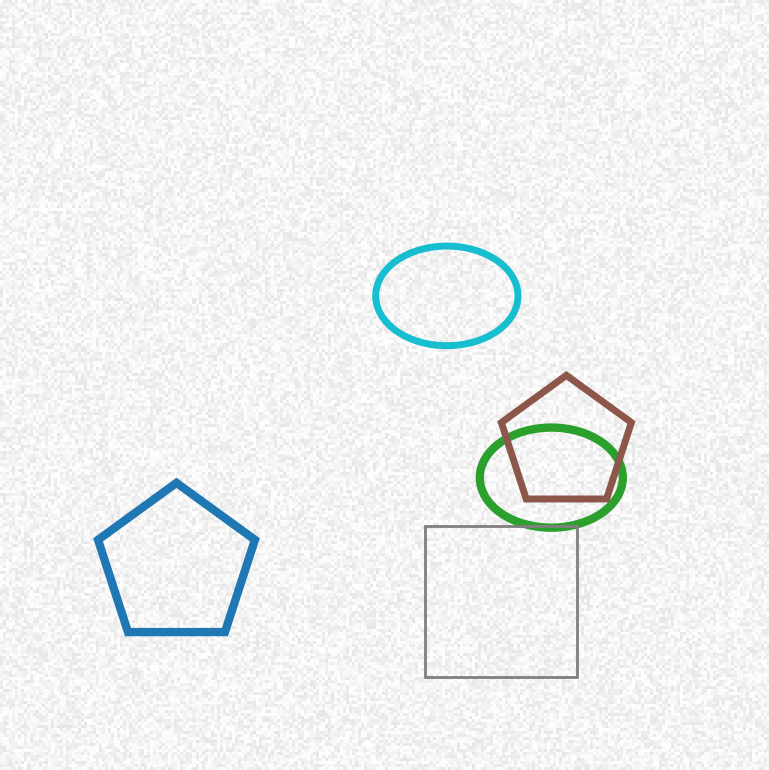[{"shape": "pentagon", "thickness": 3, "radius": 0.54, "center": [0.229, 0.266]}, {"shape": "oval", "thickness": 3, "radius": 0.46, "center": [0.716, 0.38]}, {"shape": "pentagon", "thickness": 2.5, "radius": 0.44, "center": [0.736, 0.424]}, {"shape": "square", "thickness": 1, "radius": 0.49, "center": [0.651, 0.218]}, {"shape": "oval", "thickness": 2.5, "radius": 0.46, "center": [0.58, 0.616]}]